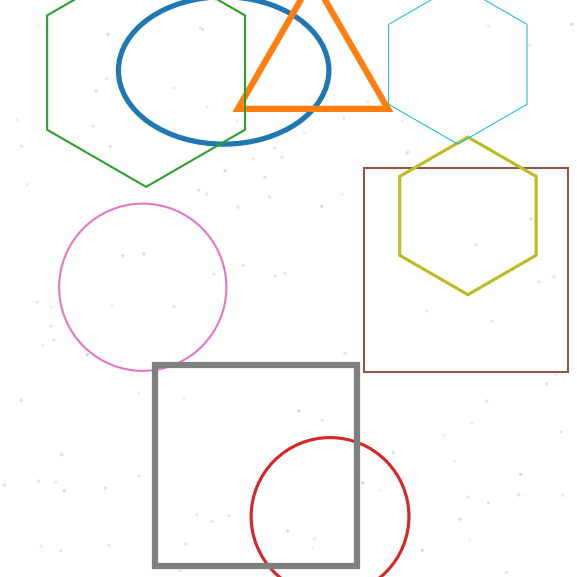[{"shape": "oval", "thickness": 2.5, "radius": 0.91, "center": [0.387, 0.877]}, {"shape": "triangle", "thickness": 3, "radius": 0.75, "center": [0.542, 0.886]}, {"shape": "hexagon", "thickness": 1, "radius": 0.99, "center": [0.253, 0.873]}, {"shape": "circle", "thickness": 1.5, "radius": 0.68, "center": [0.572, 0.105]}, {"shape": "square", "thickness": 1, "radius": 0.88, "center": [0.807, 0.531]}, {"shape": "circle", "thickness": 1, "radius": 0.72, "center": [0.247, 0.502]}, {"shape": "square", "thickness": 3, "radius": 0.87, "center": [0.444, 0.193]}, {"shape": "hexagon", "thickness": 1.5, "radius": 0.68, "center": [0.81, 0.625]}, {"shape": "hexagon", "thickness": 0.5, "radius": 0.69, "center": [0.793, 0.888]}]